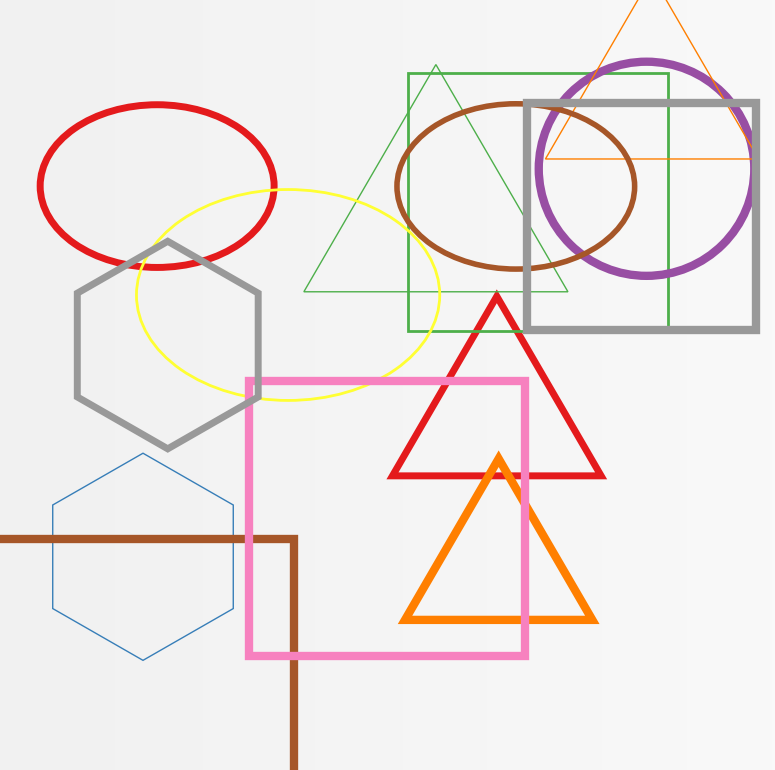[{"shape": "oval", "thickness": 2.5, "radius": 0.75, "center": [0.203, 0.758]}, {"shape": "triangle", "thickness": 2.5, "radius": 0.78, "center": [0.641, 0.46]}, {"shape": "hexagon", "thickness": 0.5, "radius": 0.67, "center": [0.185, 0.277]}, {"shape": "triangle", "thickness": 0.5, "radius": 0.98, "center": [0.562, 0.719]}, {"shape": "square", "thickness": 1, "radius": 0.84, "center": [0.694, 0.738]}, {"shape": "circle", "thickness": 3, "radius": 0.7, "center": [0.834, 0.781]}, {"shape": "triangle", "thickness": 3, "radius": 0.7, "center": [0.643, 0.265]}, {"shape": "triangle", "thickness": 0.5, "radius": 0.79, "center": [0.841, 0.873]}, {"shape": "oval", "thickness": 1, "radius": 0.98, "center": [0.372, 0.617]}, {"shape": "oval", "thickness": 2, "radius": 0.77, "center": [0.666, 0.758]}, {"shape": "square", "thickness": 3, "radius": 0.98, "center": [0.183, 0.104]}, {"shape": "square", "thickness": 3, "radius": 0.89, "center": [0.5, 0.326]}, {"shape": "hexagon", "thickness": 2.5, "radius": 0.67, "center": [0.216, 0.552]}, {"shape": "square", "thickness": 3, "radius": 0.74, "center": [0.828, 0.719]}]